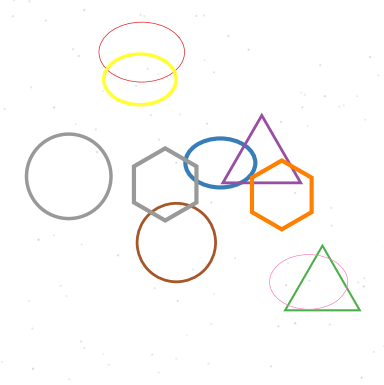[{"shape": "oval", "thickness": 0.5, "radius": 0.56, "center": [0.368, 0.865]}, {"shape": "oval", "thickness": 3, "radius": 0.45, "center": [0.572, 0.577]}, {"shape": "triangle", "thickness": 1.5, "radius": 0.56, "center": [0.838, 0.25]}, {"shape": "triangle", "thickness": 2, "radius": 0.58, "center": [0.68, 0.583]}, {"shape": "hexagon", "thickness": 3, "radius": 0.45, "center": [0.732, 0.494]}, {"shape": "oval", "thickness": 2.5, "radius": 0.47, "center": [0.364, 0.794]}, {"shape": "circle", "thickness": 2, "radius": 0.51, "center": [0.458, 0.37]}, {"shape": "oval", "thickness": 0.5, "radius": 0.51, "center": [0.802, 0.268]}, {"shape": "circle", "thickness": 2.5, "radius": 0.55, "center": [0.179, 0.542]}, {"shape": "hexagon", "thickness": 3, "radius": 0.47, "center": [0.429, 0.521]}]